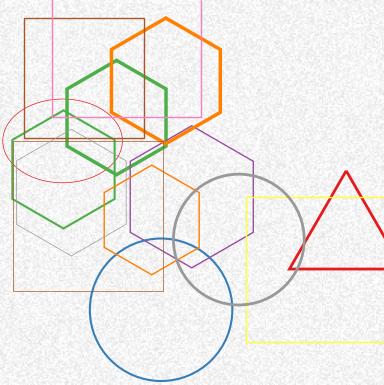[{"shape": "triangle", "thickness": 2, "radius": 0.85, "center": [0.899, 0.386]}, {"shape": "oval", "thickness": 0.5, "radius": 0.78, "center": [0.163, 0.634]}, {"shape": "circle", "thickness": 1.5, "radius": 0.93, "center": [0.418, 0.195]}, {"shape": "hexagon", "thickness": 2.5, "radius": 0.74, "center": [0.303, 0.695]}, {"shape": "hexagon", "thickness": 1.5, "radius": 0.77, "center": [0.165, 0.56]}, {"shape": "hexagon", "thickness": 1, "radius": 0.92, "center": [0.498, 0.489]}, {"shape": "hexagon", "thickness": 2.5, "radius": 0.82, "center": [0.431, 0.79]}, {"shape": "hexagon", "thickness": 1, "radius": 0.71, "center": [0.394, 0.429]}, {"shape": "square", "thickness": 1, "radius": 0.95, "center": [0.829, 0.299]}, {"shape": "square", "thickness": 0.5, "radius": 0.97, "center": [0.229, 0.439]}, {"shape": "square", "thickness": 1, "radius": 0.78, "center": [0.218, 0.798]}, {"shape": "square", "thickness": 1, "radius": 0.97, "center": [0.328, 0.891]}, {"shape": "circle", "thickness": 2, "radius": 0.85, "center": [0.62, 0.378]}, {"shape": "hexagon", "thickness": 0.5, "radius": 0.82, "center": [0.185, 0.5]}]